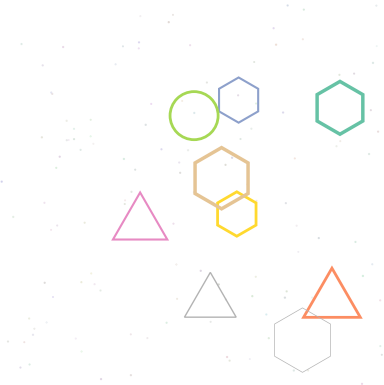[{"shape": "hexagon", "thickness": 2.5, "radius": 0.34, "center": [0.883, 0.72]}, {"shape": "triangle", "thickness": 2, "radius": 0.43, "center": [0.862, 0.218]}, {"shape": "hexagon", "thickness": 1.5, "radius": 0.29, "center": [0.62, 0.74]}, {"shape": "triangle", "thickness": 1.5, "radius": 0.41, "center": [0.364, 0.419]}, {"shape": "circle", "thickness": 2, "radius": 0.31, "center": [0.504, 0.7]}, {"shape": "hexagon", "thickness": 2, "radius": 0.29, "center": [0.615, 0.444]}, {"shape": "hexagon", "thickness": 2.5, "radius": 0.4, "center": [0.575, 0.537]}, {"shape": "hexagon", "thickness": 0.5, "radius": 0.42, "center": [0.786, 0.117]}, {"shape": "triangle", "thickness": 1, "radius": 0.39, "center": [0.546, 0.215]}]